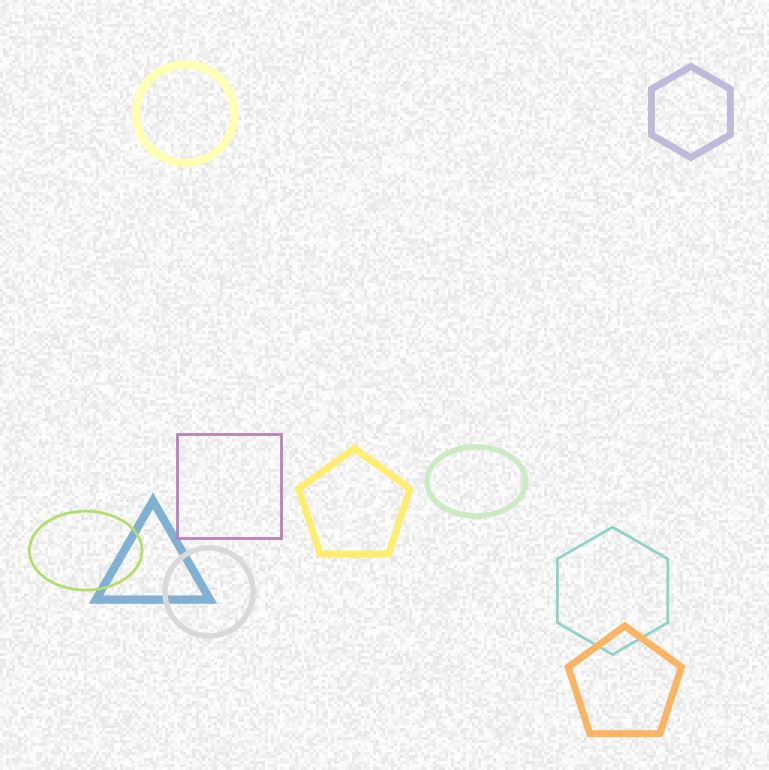[{"shape": "hexagon", "thickness": 1, "radius": 0.41, "center": [0.796, 0.233]}, {"shape": "circle", "thickness": 3, "radius": 0.32, "center": [0.241, 0.852]}, {"shape": "hexagon", "thickness": 2.5, "radius": 0.3, "center": [0.897, 0.855]}, {"shape": "triangle", "thickness": 3, "radius": 0.43, "center": [0.199, 0.264]}, {"shape": "pentagon", "thickness": 2.5, "radius": 0.39, "center": [0.811, 0.11]}, {"shape": "oval", "thickness": 1, "radius": 0.37, "center": [0.111, 0.285]}, {"shape": "circle", "thickness": 2, "radius": 0.29, "center": [0.271, 0.231]}, {"shape": "square", "thickness": 1, "radius": 0.34, "center": [0.298, 0.368]}, {"shape": "oval", "thickness": 2, "radius": 0.32, "center": [0.619, 0.375]}, {"shape": "pentagon", "thickness": 2.5, "radius": 0.38, "center": [0.46, 0.342]}]